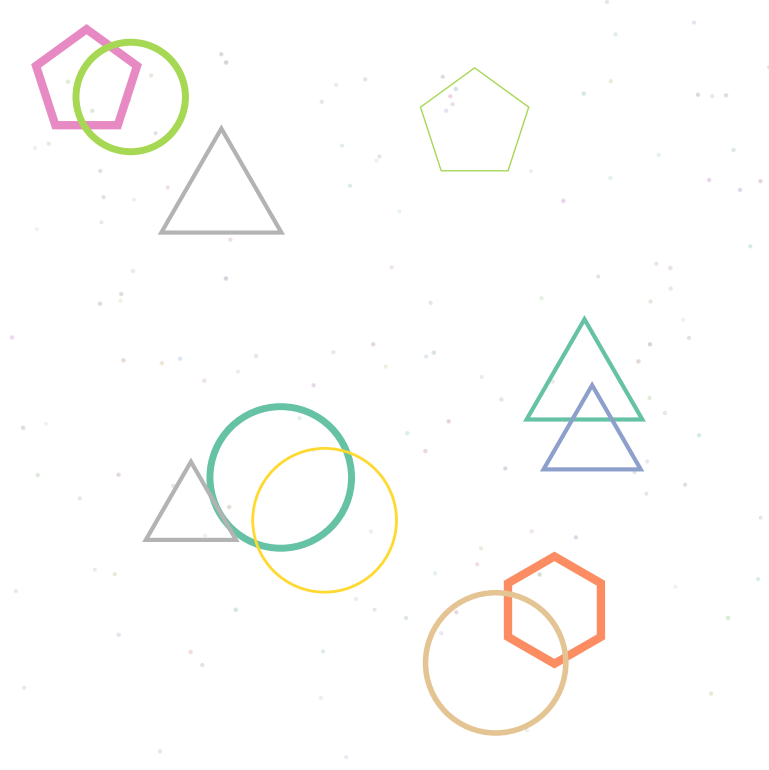[{"shape": "circle", "thickness": 2.5, "radius": 0.46, "center": [0.365, 0.38]}, {"shape": "triangle", "thickness": 1.5, "radius": 0.43, "center": [0.759, 0.499]}, {"shape": "hexagon", "thickness": 3, "radius": 0.35, "center": [0.72, 0.208]}, {"shape": "triangle", "thickness": 1.5, "radius": 0.36, "center": [0.769, 0.427]}, {"shape": "pentagon", "thickness": 3, "radius": 0.34, "center": [0.112, 0.893]}, {"shape": "pentagon", "thickness": 0.5, "radius": 0.37, "center": [0.616, 0.838]}, {"shape": "circle", "thickness": 2.5, "radius": 0.36, "center": [0.17, 0.874]}, {"shape": "circle", "thickness": 1, "radius": 0.47, "center": [0.422, 0.324]}, {"shape": "circle", "thickness": 2, "radius": 0.46, "center": [0.644, 0.139]}, {"shape": "triangle", "thickness": 1.5, "radius": 0.34, "center": [0.248, 0.333]}, {"shape": "triangle", "thickness": 1.5, "radius": 0.45, "center": [0.287, 0.743]}]